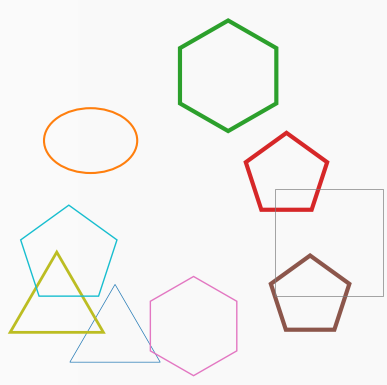[{"shape": "triangle", "thickness": 0.5, "radius": 0.67, "center": [0.297, 0.127]}, {"shape": "oval", "thickness": 1.5, "radius": 0.6, "center": [0.234, 0.635]}, {"shape": "hexagon", "thickness": 3, "radius": 0.72, "center": [0.589, 0.803]}, {"shape": "pentagon", "thickness": 3, "radius": 0.55, "center": [0.739, 0.544]}, {"shape": "pentagon", "thickness": 3, "radius": 0.53, "center": [0.8, 0.23]}, {"shape": "hexagon", "thickness": 1, "radius": 0.64, "center": [0.5, 0.153]}, {"shape": "square", "thickness": 0.5, "radius": 0.7, "center": [0.848, 0.37]}, {"shape": "triangle", "thickness": 2, "radius": 0.69, "center": [0.147, 0.206]}, {"shape": "pentagon", "thickness": 1, "radius": 0.65, "center": [0.178, 0.336]}]